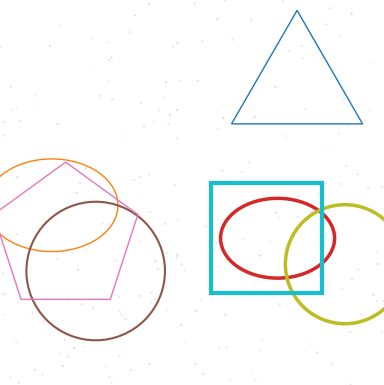[{"shape": "triangle", "thickness": 1, "radius": 0.98, "center": [0.772, 0.777]}, {"shape": "oval", "thickness": 1, "radius": 0.86, "center": [0.135, 0.467]}, {"shape": "oval", "thickness": 2.5, "radius": 0.74, "center": [0.721, 0.381]}, {"shape": "circle", "thickness": 1.5, "radius": 0.9, "center": [0.249, 0.296]}, {"shape": "pentagon", "thickness": 1, "radius": 0.99, "center": [0.171, 0.382]}, {"shape": "circle", "thickness": 2.5, "radius": 0.77, "center": [0.896, 0.314]}, {"shape": "square", "thickness": 3, "radius": 0.71, "center": [0.692, 0.382]}]